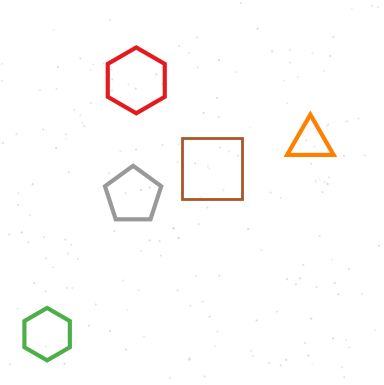[{"shape": "hexagon", "thickness": 3, "radius": 0.43, "center": [0.354, 0.791]}, {"shape": "hexagon", "thickness": 3, "radius": 0.34, "center": [0.122, 0.132]}, {"shape": "triangle", "thickness": 3, "radius": 0.35, "center": [0.806, 0.633]}, {"shape": "square", "thickness": 2, "radius": 0.39, "center": [0.551, 0.562]}, {"shape": "pentagon", "thickness": 3, "radius": 0.38, "center": [0.346, 0.493]}]